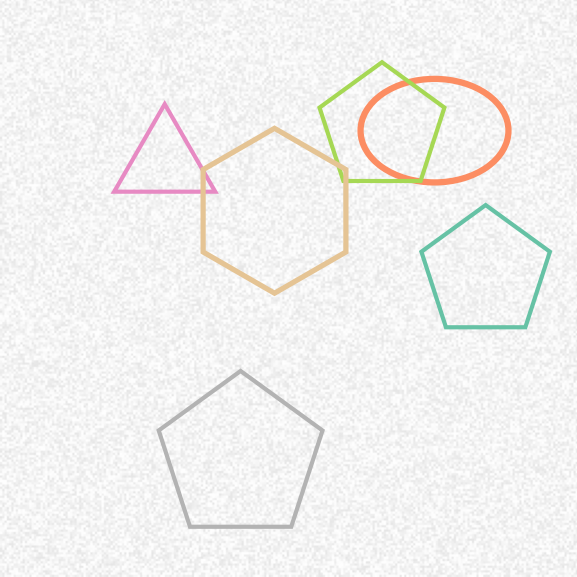[{"shape": "pentagon", "thickness": 2, "radius": 0.58, "center": [0.841, 0.527]}, {"shape": "oval", "thickness": 3, "radius": 0.64, "center": [0.752, 0.773]}, {"shape": "triangle", "thickness": 2, "radius": 0.51, "center": [0.285, 0.718]}, {"shape": "pentagon", "thickness": 2, "radius": 0.57, "center": [0.661, 0.778]}, {"shape": "hexagon", "thickness": 2.5, "radius": 0.71, "center": [0.475, 0.634]}, {"shape": "pentagon", "thickness": 2, "radius": 0.75, "center": [0.417, 0.208]}]